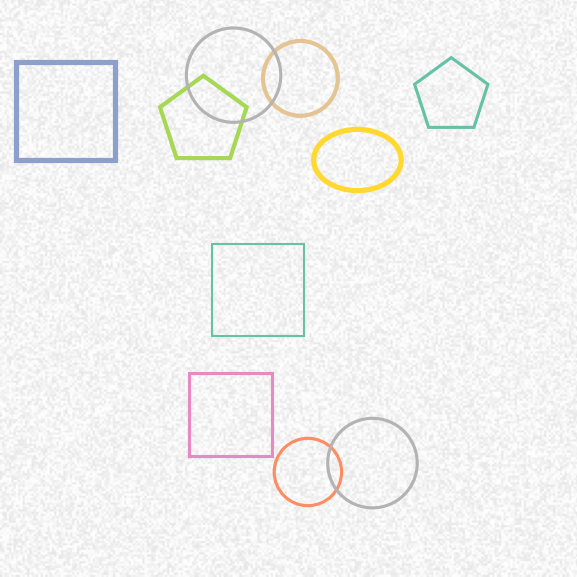[{"shape": "pentagon", "thickness": 1.5, "radius": 0.33, "center": [0.781, 0.833]}, {"shape": "square", "thickness": 1, "radius": 0.4, "center": [0.447, 0.497]}, {"shape": "circle", "thickness": 1.5, "radius": 0.29, "center": [0.533, 0.182]}, {"shape": "square", "thickness": 2.5, "radius": 0.43, "center": [0.113, 0.807]}, {"shape": "square", "thickness": 1.5, "radius": 0.36, "center": [0.399, 0.281]}, {"shape": "pentagon", "thickness": 2, "radius": 0.39, "center": [0.352, 0.789]}, {"shape": "oval", "thickness": 2.5, "radius": 0.38, "center": [0.619, 0.722]}, {"shape": "circle", "thickness": 2, "radius": 0.32, "center": [0.52, 0.863]}, {"shape": "circle", "thickness": 1.5, "radius": 0.41, "center": [0.404, 0.869]}, {"shape": "circle", "thickness": 1.5, "radius": 0.39, "center": [0.645, 0.197]}]